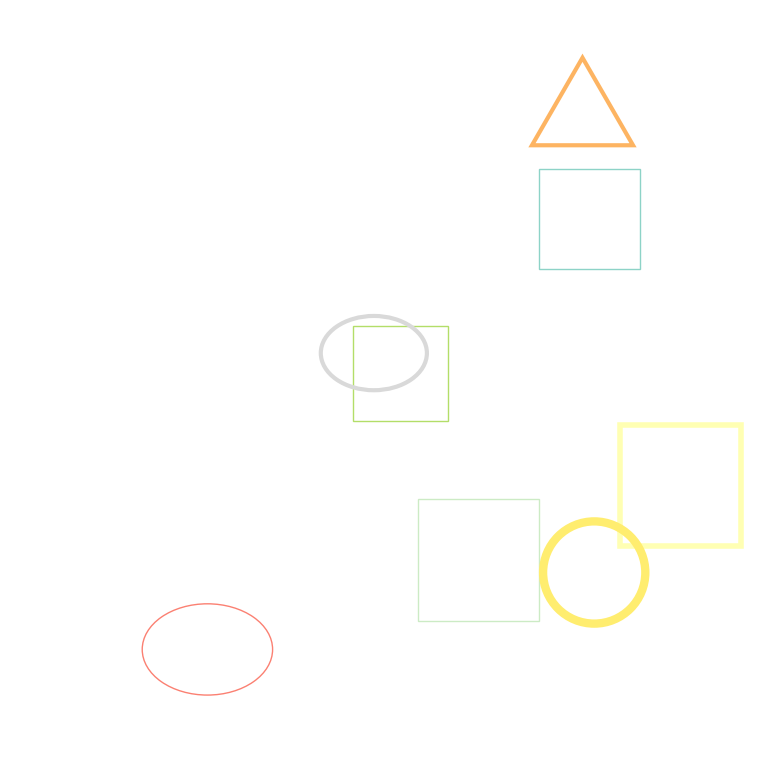[{"shape": "square", "thickness": 0.5, "radius": 0.33, "center": [0.766, 0.716]}, {"shape": "square", "thickness": 2, "radius": 0.39, "center": [0.884, 0.37]}, {"shape": "oval", "thickness": 0.5, "radius": 0.42, "center": [0.269, 0.157]}, {"shape": "triangle", "thickness": 1.5, "radius": 0.38, "center": [0.756, 0.849]}, {"shape": "square", "thickness": 0.5, "radius": 0.31, "center": [0.52, 0.515]}, {"shape": "oval", "thickness": 1.5, "radius": 0.34, "center": [0.486, 0.541]}, {"shape": "square", "thickness": 0.5, "radius": 0.39, "center": [0.621, 0.273]}, {"shape": "circle", "thickness": 3, "radius": 0.33, "center": [0.772, 0.256]}]